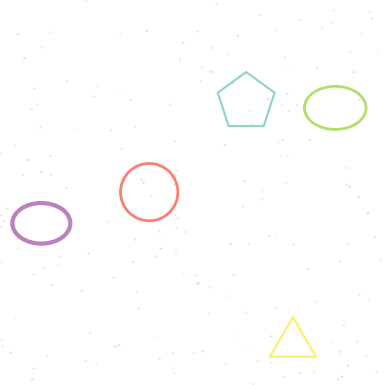[{"shape": "pentagon", "thickness": 1.5, "radius": 0.39, "center": [0.639, 0.735]}, {"shape": "circle", "thickness": 2, "radius": 0.37, "center": [0.388, 0.501]}, {"shape": "oval", "thickness": 2, "radius": 0.4, "center": [0.871, 0.72]}, {"shape": "oval", "thickness": 3, "radius": 0.38, "center": [0.107, 0.42]}, {"shape": "triangle", "thickness": 1.5, "radius": 0.34, "center": [0.761, 0.108]}]